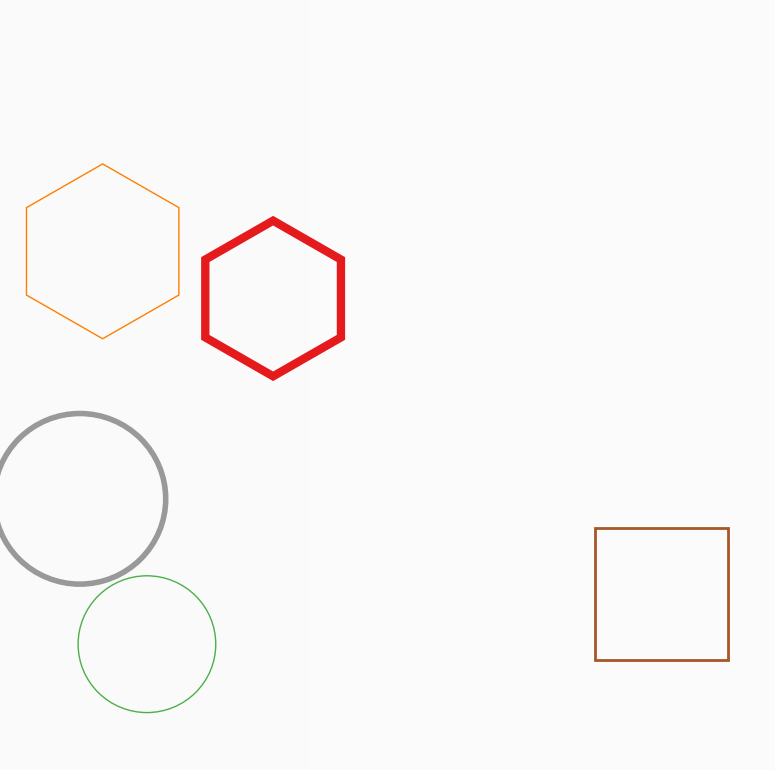[{"shape": "hexagon", "thickness": 3, "radius": 0.51, "center": [0.352, 0.612]}, {"shape": "circle", "thickness": 0.5, "radius": 0.44, "center": [0.19, 0.163]}, {"shape": "hexagon", "thickness": 0.5, "radius": 0.57, "center": [0.132, 0.674]}, {"shape": "square", "thickness": 1, "radius": 0.43, "center": [0.853, 0.229]}, {"shape": "circle", "thickness": 2, "radius": 0.55, "center": [0.103, 0.352]}]